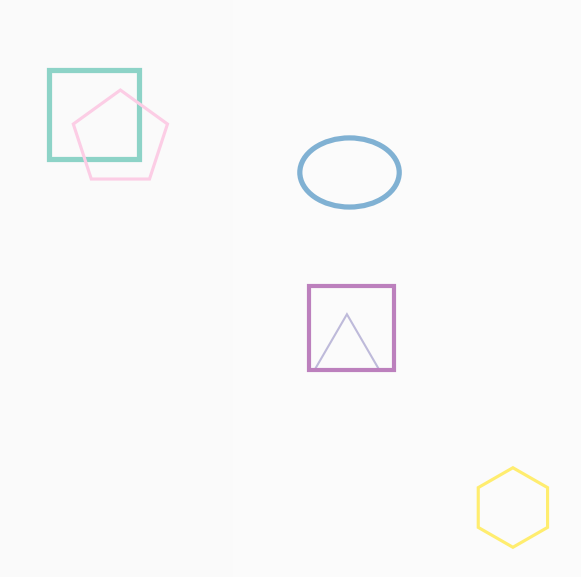[{"shape": "square", "thickness": 2.5, "radius": 0.38, "center": [0.162, 0.801]}, {"shape": "triangle", "thickness": 1, "radius": 0.32, "center": [0.597, 0.392]}, {"shape": "oval", "thickness": 2.5, "radius": 0.43, "center": [0.601, 0.7]}, {"shape": "pentagon", "thickness": 1.5, "radius": 0.43, "center": [0.207, 0.758]}, {"shape": "square", "thickness": 2, "radius": 0.37, "center": [0.605, 0.431]}, {"shape": "hexagon", "thickness": 1.5, "radius": 0.34, "center": [0.882, 0.12]}]